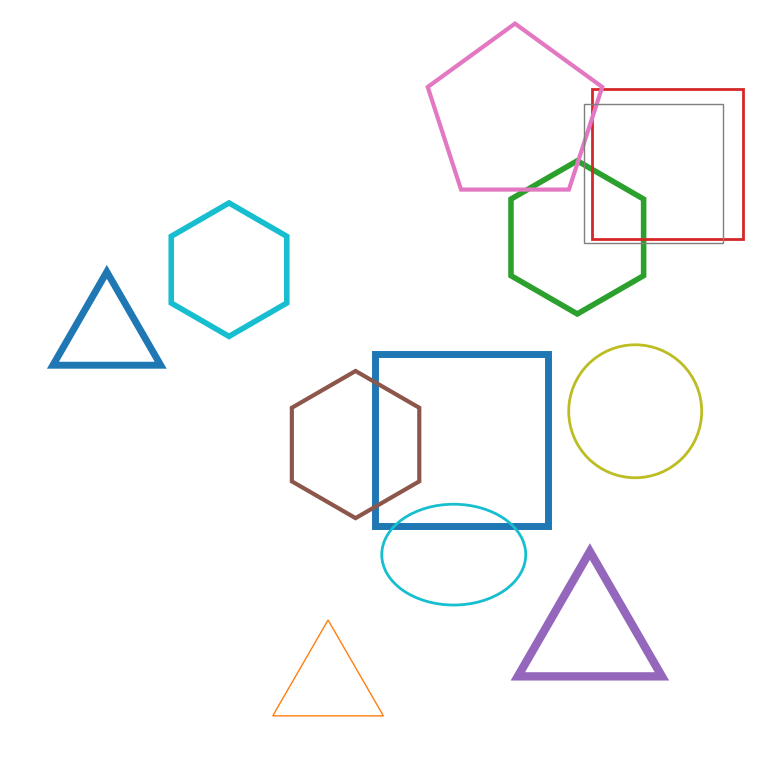[{"shape": "square", "thickness": 2.5, "radius": 0.56, "center": [0.599, 0.428]}, {"shape": "triangle", "thickness": 2.5, "radius": 0.4, "center": [0.139, 0.566]}, {"shape": "triangle", "thickness": 0.5, "radius": 0.41, "center": [0.426, 0.112]}, {"shape": "hexagon", "thickness": 2, "radius": 0.5, "center": [0.75, 0.692]}, {"shape": "square", "thickness": 1, "radius": 0.49, "center": [0.867, 0.787]}, {"shape": "triangle", "thickness": 3, "radius": 0.54, "center": [0.766, 0.176]}, {"shape": "hexagon", "thickness": 1.5, "radius": 0.48, "center": [0.462, 0.423]}, {"shape": "pentagon", "thickness": 1.5, "radius": 0.6, "center": [0.669, 0.85]}, {"shape": "square", "thickness": 0.5, "radius": 0.45, "center": [0.848, 0.774]}, {"shape": "circle", "thickness": 1, "radius": 0.43, "center": [0.825, 0.466]}, {"shape": "oval", "thickness": 1, "radius": 0.47, "center": [0.589, 0.28]}, {"shape": "hexagon", "thickness": 2, "radius": 0.43, "center": [0.297, 0.65]}]